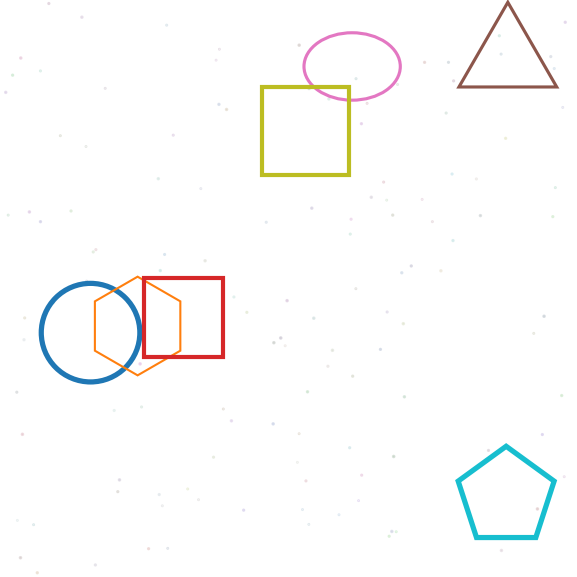[{"shape": "circle", "thickness": 2.5, "radius": 0.43, "center": [0.157, 0.423]}, {"shape": "hexagon", "thickness": 1, "radius": 0.43, "center": [0.238, 0.435]}, {"shape": "square", "thickness": 2, "radius": 0.34, "center": [0.317, 0.45]}, {"shape": "triangle", "thickness": 1.5, "radius": 0.49, "center": [0.879, 0.897]}, {"shape": "oval", "thickness": 1.5, "radius": 0.42, "center": [0.61, 0.884]}, {"shape": "square", "thickness": 2, "radius": 0.38, "center": [0.529, 0.772]}, {"shape": "pentagon", "thickness": 2.5, "radius": 0.44, "center": [0.876, 0.139]}]